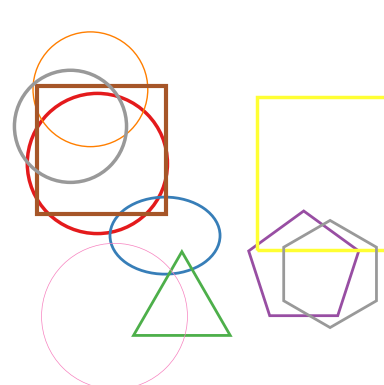[{"shape": "circle", "thickness": 2.5, "radius": 0.91, "center": [0.253, 0.575]}, {"shape": "oval", "thickness": 2, "radius": 0.71, "center": [0.429, 0.388]}, {"shape": "triangle", "thickness": 2, "radius": 0.73, "center": [0.472, 0.201]}, {"shape": "pentagon", "thickness": 2, "radius": 0.75, "center": [0.789, 0.302]}, {"shape": "circle", "thickness": 1, "radius": 0.75, "center": [0.235, 0.768]}, {"shape": "square", "thickness": 2.5, "radius": 0.99, "center": [0.864, 0.549]}, {"shape": "square", "thickness": 3, "radius": 0.84, "center": [0.264, 0.61]}, {"shape": "circle", "thickness": 0.5, "radius": 0.95, "center": [0.297, 0.178]}, {"shape": "hexagon", "thickness": 2, "radius": 0.7, "center": [0.857, 0.288]}, {"shape": "circle", "thickness": 2.5, "radius": 0.73, "center": [0.183, 0.672]}]